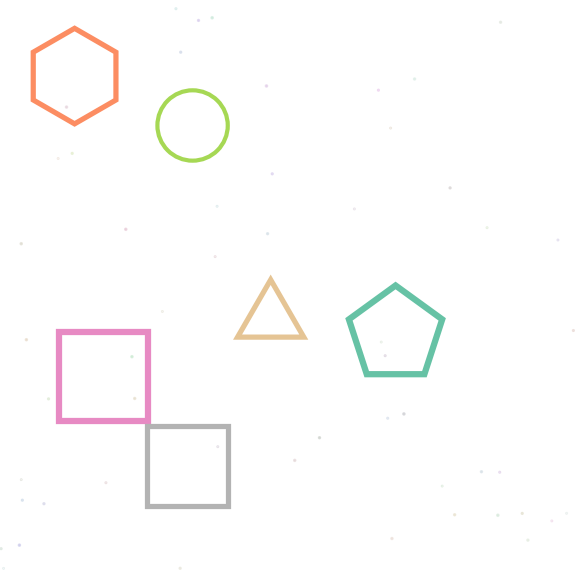[{"shape": "pentagon", "thickness": 3, "radius": 0.42, "center": [0.685, 0.42]}, {"shape": "hexagon", "thickness": 2.5, "radius": 0.41, "center": [0.129, 0.867]}, {"shape": "square", "thickness": 3, "radius": 0.39, "center": [0.179, 0.348]}, {"shape": "circle", "thickness": 2, "radius": 0.3, "center": [0.333, 0.782]}, {"shape": "triangle", "thickness": 2.5, "radius": 0.33, "center": [0.469, 0.448]}, {"shape": "square", "thickness": 2.5, "radius": 0.35, "center": [0.325, 0.192]}]